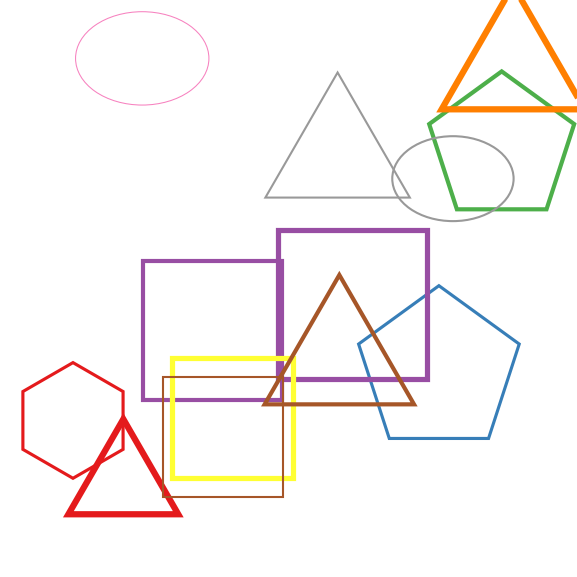[{"shape": "hexagon", "thickness": 1.5, "radius": 0.5, "center": [0.126, 0.271]}, {"shape": "triangle", "thickness": 3, "radius": 0.55, "center": [0.214, 0.164]}, {"shape": "pentagon", "thickness": 1.5, "radius": 0.73, "center": [0.76, 0.358]}, {"shape": "pentagon", "thickness": 2, "radius": 0.66, "center": [0.869, 0.743]}, {"shape": "square", "thickness": 2, "radius": 0.6, "center": [0.368, 0.427]}, {"shape": "square", "thickness": 2.5, "radius": 0.65, "center": [0.611, 0.472]}, {"shape": "triangle", "thickness": 3, "radius": 0.71, "center": [0.889, 0.881]}, {"shape": "square", "thickness": 2.5, "radius": 0.52, "center": [0.403, 0.275]}, {"shape": "triangle", "thickness": 2, "radius": 0.75, "center": [0.588, 0.374]}, {"shape": "square", "thickness": 1, "radius": 0.52, "center": [0.386, 0.243]}, {"shape": "oval", "thickness": 0.5, "radius": 0.58, "center": [0.246, 0.898]}, {"shape": "oval", "thickness": 1, "radius": 0.53, "center": [0.784, 0.69]}, {"shape": "triangle", "thickness": 1, "radius": 0.72, "center": [0.585, 0.729]}]